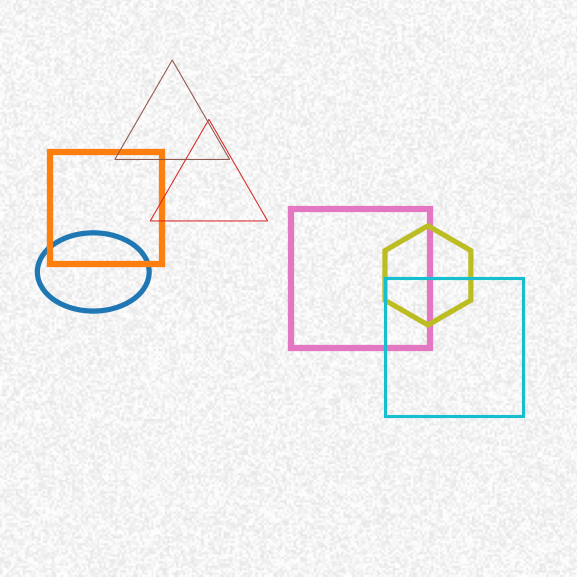[{"shape": "oval", "thickness": 2.5, "radius": 0.48, "center": [0.161, 0.528]}, {"shape": "square", "thickness": 3, "radius": 0.49, "center": [0.183, 0.639]}, {"shape": "triangle", "thickness": 0.5, "radius": 0.59, "center": [0.362, 0.675]}, {"shape": "triangle", "thickness": 0.5, "radius": 0.57, "center": [0.298, 0.78]}, {"shape": "square", "thickness": 3, "radius": 0.6, "center": [0.624, 0.517]}, {"shape": "hexagon", "thickness": 2.5, "radius": 0.43, "center": [0.741, 0.522]}, {"shape": "square", "thickness": 1.5, "radius": 0.6, "center": [0.787, 0.398]}]